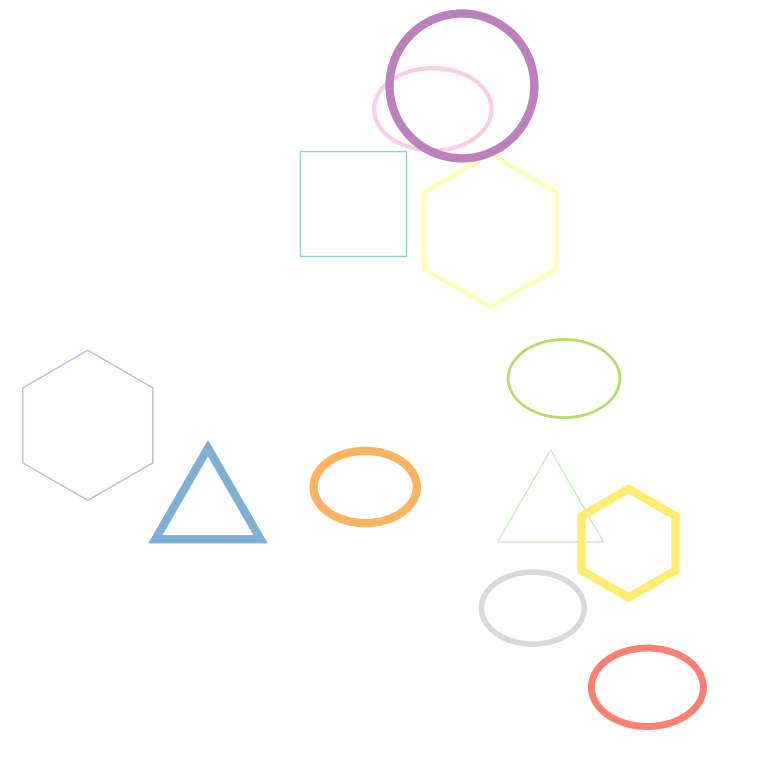[{"shape": "square", "thickness": 0.5, "radius": 0.34, "center": [0.458, 0.736]}, {"shape": "hexagon", "thickness": 1.5, "radius": 0.5, "center": [0.637, 0.7]}, {"shape": "hexagon", "thickness": 0.5, "radius": 0.49, "center": [0.114, 0.448]}, {"shape": "oval", "thickness": 2.5, "radius": 0.36, "center": [0.841, 0.107]}, {"shape": "triangle", "thickness": 3, "radius": 0.39, "center": [0.27, 0.339]}, {"shape": "oval", "thickness": 3, "radius": 0.34, "center": [0.474, 0.368]}, {"shape": "oval", "thickness": 1, "radius": 0.36, "center": [0.733, 0.508]}, {"shape": "oval", "thickness": 1.5, "radius": 0.38, "center": [0.562, 0.858]}, {"shape": "oval", "thickness": 2, "radius": 0.33, "center": [0.692, 0.21]}, {"shape": "circle", "thickness": 3, "radius": 0.47, "center": [0.6, 0.888]}, {"shape": "triangle", "thickness": 0.5, "radius": 0.4, "center": [0.715, 0.336]}, {"shape": "hexagon", "thickness": 3, "radius": 0.35, "center": [0.816, 0.295]}]